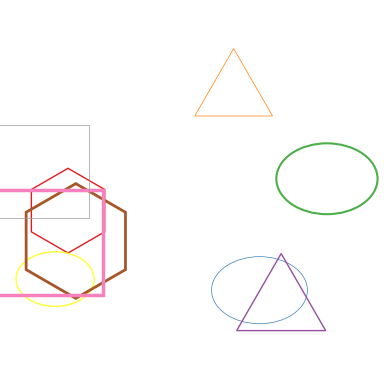[{"shape": "hexagon", "thickness": 1, "radius": 0.55, "center": [0.177, 0.453]}, {"shape": "oval", "thickness": 0.5, "radius": 0.62, "center": [0.674, 0.246]}, {"shape": "oval", "thickness": 1.5, "radius": 0.66, "center": [0.849, 0.536]}, {"shape": "triangle", "thickness": 1, "radius": 0.67, "center": [0.73, 0.208]}, {"shape": "triangle", "thickness": 0.5, "radius": 0.58, "center": [0.607, 0.757]}, {"shape": "oval", "thickness": 1, "radius": 0.51, "center": [0.143, 0.275]}, {"shape": "hexagon", "thickness": 2, "radius": 0.74, "center": [0.197, 0.374]}, {"shape": "square", "thickness": 2.5, "radius": 0.68, "center": [0.132, 0.369]}, {"shape": "square", "thickness": 0.5, "radius": 0.61, "center": [0.111, 0.555]}]